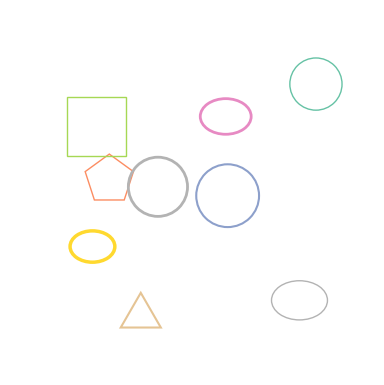[{"shape": "circle", "thickness": 1, "radius": 0.34, "center": [0.821, 0.782]}, {"shape": "pentagon", "thickness": 1, "radius": 0.33, "center": [0.284, 0.534]}, {"shape": "circle", "thickness": 1.5, "radius": 0.41, "center": [0.591, 0.492]}, {"shape": "oval", "thickness": 2, "radius": 0.33, "center": [0.586, 0.698]}, {"shape": "square", "thickness": 1, "radius": 0.38, "center": [0.251, 0.672]}, {"shape": "oval", "thickness": 2.5, "radius": 0.29, "center": [0.24, 0.36]}, {"shape": "triangle", "thickness": 1.5, "radius": 0.3, "center": [0.366, 0.179]}, {"shape": "oval", "thickness": 1, "radius": 0.36, "center": [0.778, 0.22]}, {"shape": "circle", "thickness": 2, "radius": 0.38, "center": [0.41, 0.515]}]